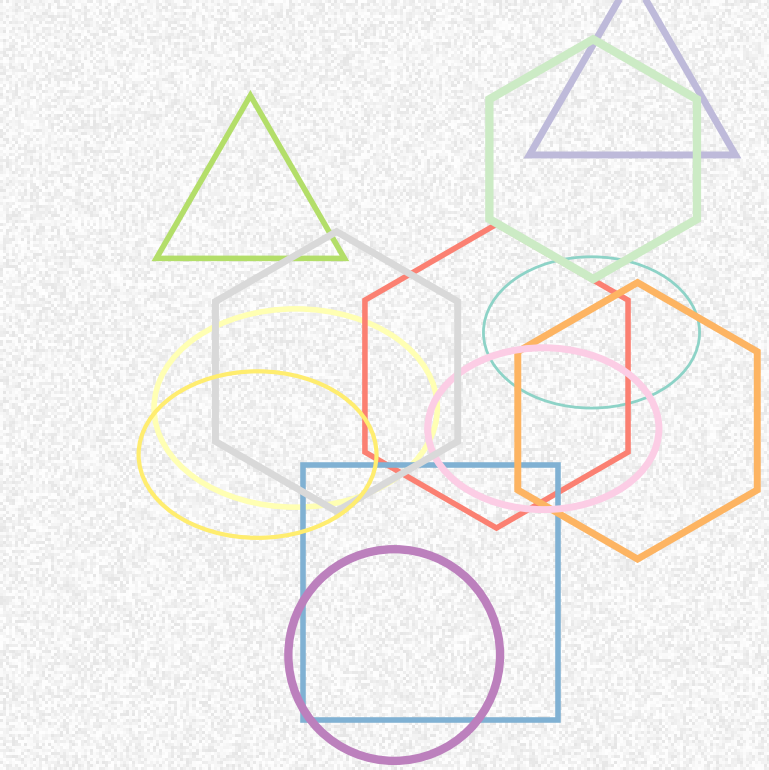[{"shape": "oval", "thickness": 1, "radius": 0.7, "center": [0.768, 0.568]}, {"shape": "oval", "thickness": 2, "radius": 0.92, "center": [0.384, 0.47]}, {"shape": "triangle", "thickness": 2.5, "radius": 0.77, "center": [0.821, 0.876]}, {"shape": "hexagon", "thickness": 2, "radius": 0.99, "center": [0.645, 0.512]}, {"shape": "square", "thickness": 2, "radius": 0.83, "center": [0.559, 0.23]}, {"shape": "hexagon", "thickness": 2.5, "radius": 0.9, "center": [0.828, 0.453]}, {"shape": "triangle", "thickness": 2, "radius": 0.71, "center": [0.325, 0.735]}, {"shape": "oval", "thickness": 2.5, "radius": 0.75, "center": [0.706, 0.443]}, {"shape": "hexagon", "thickness": 2.5, "radius": 0.91, "center": [0.437, 0.518]}, {"shape": "circle", "thickness": 3, "radius": 0.69, "center": [0.512, 0.149]}, {"shape": "hexagon", "thickness": 3, "radius": 0.78, "center": [0.77, 0.793]}, {"shape": "oval", "thickness": 1.5, "radius": 0.77, "center": [0.334, 0.41]}]